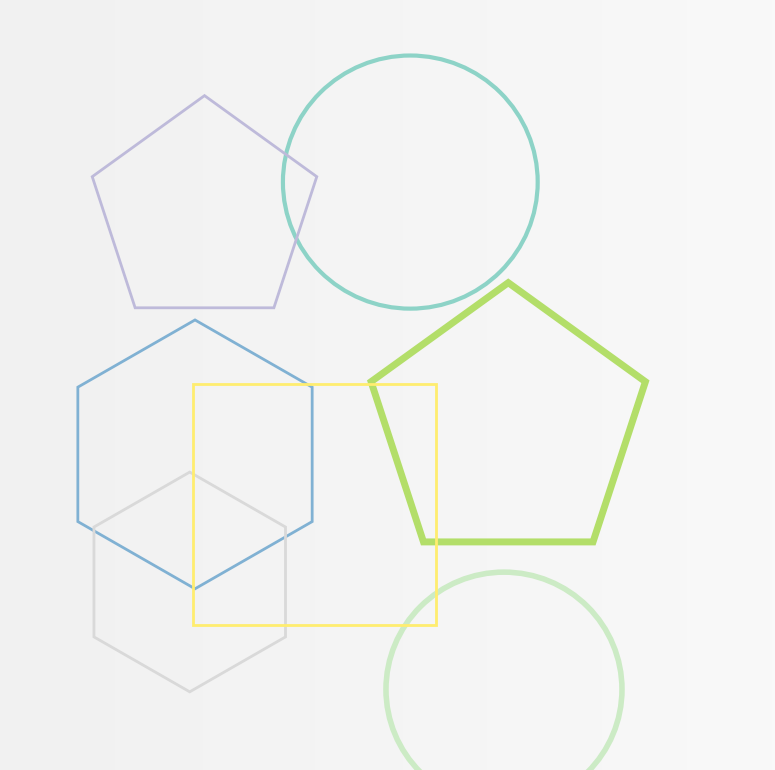[{"shape": "circle", "thickness": 1.5, "radius": 0.82, "center": [0.529, 0.764]}, {"shape": "pentagon", "thickness": 1, "radius": 0.76, "center": [0.264, 0.723]}, {"shape": "hexagon", "thickness": 1, "radius": 0.87, "center": [0.252, 0.41]}, {"shape": "pentagon", "thickness": 2.5, "radius": 0.93, "center": [0.656, 0.447]}, {"shape": "hexagon", "thickness": 1, "radius": 0.71, "center": [0.245, 0.244]}, {"shape": "circle", "thickness": 2, "radius": 0.76, "center": [0.65, 0.105]}, {"shape": "square", "thickness": 1, "radius": 0.78, "center": [0.405, 0.344]}]